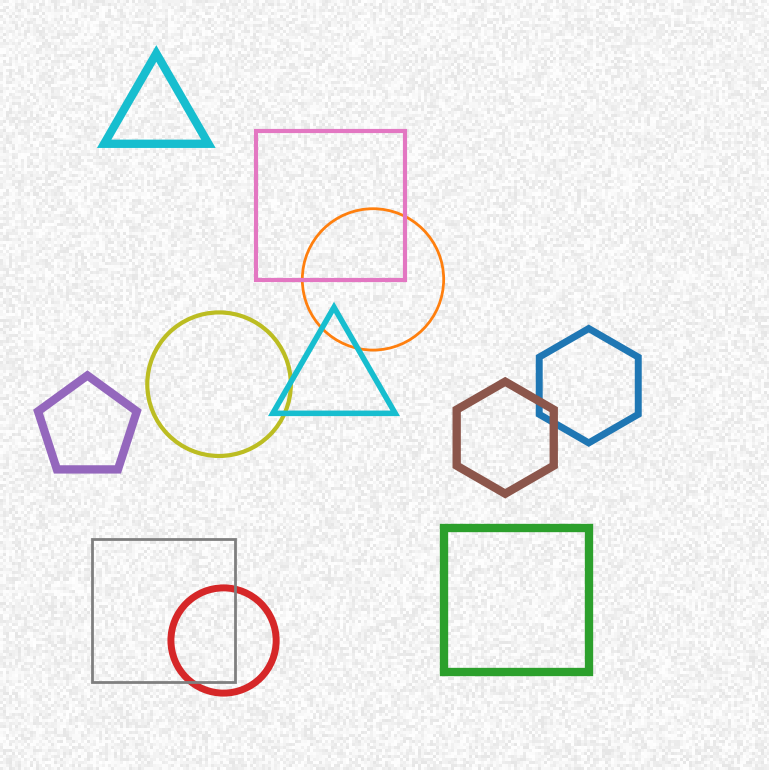[{"shape": "hexagon", "thickness": 2.5, "radius": 0.37, "center": [0.765, 0.499]}, {"shape": "circle", "thickness": 1, "radius": 0.46, "center": [0.484, 0.637]}, {"shape": "square", "thickness": 3, "radius": 0.47, "center": [0.671, 0.221]}, {"shape": "circle", "thickness": 2.5, "radius": 0.34, "center": [0.29, 0.168]}, {"shape": "pentagon", "thickness": 3, "radius": 0.34, "center": [0.114, 0.445]}, {"shape": "hexagon", "thickness": 3, "radius": 0.36, "center": [0.656, 0.432]}, {"shape": "square", "thickness": 1.5, "radius": 0.48, "center": [0.429, 0.733]}, {"shape": "square", "thickness": 1, "radius": 0.46, "center": [0.212, 0.207]}, {"shape": "circle", "thickness": 1.5, "radius": 0.47, "center": [0.284, 0.501]}, {"shape": "triangle", "thickness": 2, "radius": 0.46, "center": [0.434, 0.509]}, {"shape": "triangle", "thickness": 3, "radius": 0.39, "center": [0.203, 0.852]}]